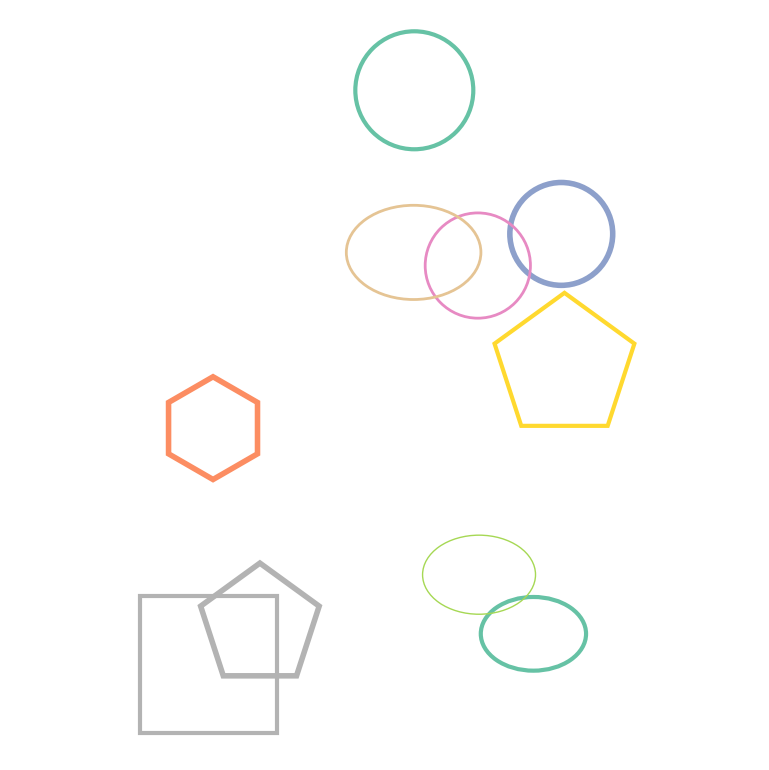[{"shape": "oval", "thickness": 1.5, "radius": 0.34, "center": [0.693, 0.177]}, {"shape": "circle", "thickness": 1.5, "radius": 0.38, "center": [0.538, 0.883]}, {"shape": "hexagon", "thickness": 2, "radius": 0.33, "center": [0.277, 0.444]}, {"shape": "circle", "thickness": 2, "radius": 0.33, "center": [0.729, 0.696]}, {"shape": "circle", "thickness": 1, "radius": 0.34, "center": [0.621, 0.655]}, {"shape": "oval", "thickness": 0.5, "radius": 0.37, "center": [0.622, 0.254]}, {"shape": "pentagon", "thickness": 1.5, "radius": 0.48, "center": [0.733, 0.524]}, {"shape": "oval", "thickness": 1, "radius": 0.44, "center": [0.537, 0.672]}, {"shape": "pentagon", "thickness": 2, "radius": 0.4, "center": [0.338, 0.188]}, {"shape": "square", "thickness": 1.5, "radius": 0.44, "center": [0.271, 0.137]}]